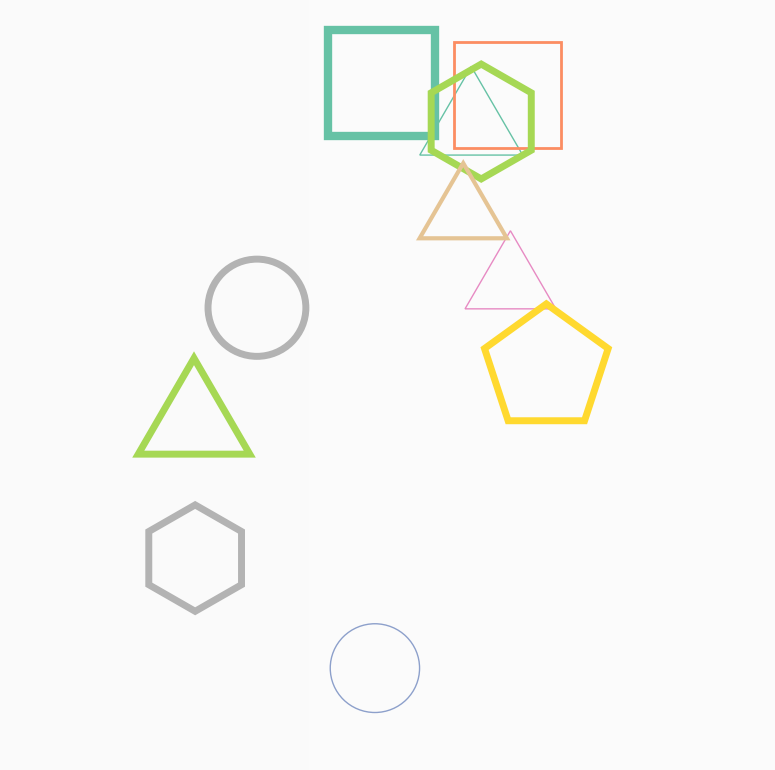[{"shape": "square", "thickness": 3, "radius": 0.34, "center": [0.492, 0.893]}, {"shape": "triangle", "thickness": 0.5, "radius": 0.38, "center": [0.608, 0.837]}, {"shape": "square", "thickness": 1, "radius": 0.35, "center": [0.655, 0.877]}, {"shape": "circle", "thickness": 0.5, "radius": 0.29, "center": [0.484, 0.132]}, {"shape": "triangle", "thickness": 0.5, "radius": 0.34, "center": [0.659, 0.633]}, {"shape": "triangle", "thickness": 2.5, "radius": 0.42, "center": [0.25, 0.452]}, {"shape": "hexagon", "thickness": 2.5, "radius": 0.37, "center": [0.621, 0.842]}, {"shape": "pentagon", "thickness": 2.5, "radius": 0.42, "center": [0.705, 0.521]}, {"shape": "triangle", "thickness": 1.5, "radius": 0.33, "center": [0.598, 0.723]}, {"shape": "circle", "thickness": 2.5, "radius": 0.32, "center": [0.332, 0.6]}, {"shape": "hexagon", "thickness": 2.5, "radius": 0.35, "center": [0.252, 0.275]}]